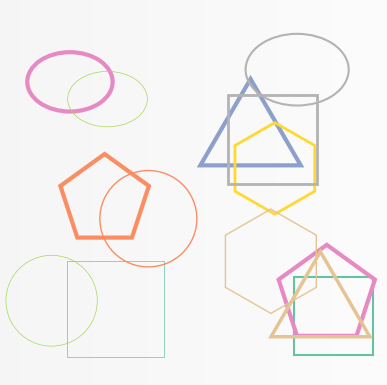[{"shape": "square", "thickness": 0.5, "radius": 0.62, "center": [0.298, 0.197]}, {"shape": "square", "thickness": 1.5, "radius": 0.51, "center": [0.86, 0.178]}, {"shape": "pentagon", "thickness": 3, "radius": 0.6, "center": [0.27, 0.48]}, {"shape": "circle", "thickness": 1, "radius": 0.63, "center": [0.383, 0.432]}, {"shape": "triangle", "thickness": 3, "radius": 0.75, "center": [0.647, 0.645]}, {"shape": "oval", "thickness": 3, "radius": 0.55, "center": [0.181, 0.787]}, {"shape": "pentagon", "thickness": 3, "radius": 0.65, "center": [0.843, 0.233]}, {"shape": "oval", "thickness": 0.5, "radius": 0.51, "center": [0.277, 0.743]}, {"shape": "circle", "thickness": 0.5, "radius": 0.59, "center": [0.133, 0.219]}, {"shape": "hexagon", "thickness": 2, "radius": 0.59, "center": [0.709, 0.563]}, {"shape": "hexagon", "thickness": 1, "radius": 0.68, "center": [0.699, 0.321]}, {"shape": "triangle", "thickness": 2.5, "radius": 0.74, "center": [0.827, 0.199]}, {"shape": "oval", "thickness": 1.5, "radius": 0.67, "center": [0.767, 0.819]}, {"shape": "square", "thickness": 2, "radius": 0.58, "center": [0.703, 0.637]}]